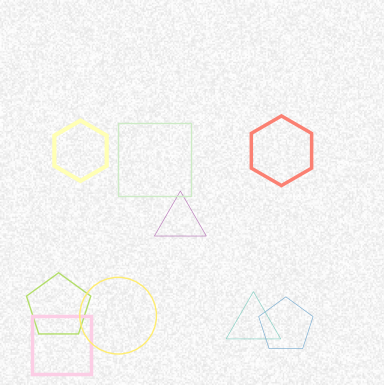[{"shape": "triangle", "thickness": 0.5, "radius": 0.41, "center": [0.658, 0.161]}, {"shape": "hexagon", "thickness": 3, "radius": 0.39, "center": [0.209, 0.609]}, {"shape": "hexagon", "thickness": 2.5, "radius": 0.45, "center": [0.731, 0.608]}, {"shape": "pentagon", "thickness": 0.5, "radius": 0.37, "center": [0.743, 0.155]}, {"shape": "pentagon", "thickness": 1, "radius": 0.44, "center": [0.152, 0.204]}, {"shape": "square", "thickness": 2.5, "radius": 0.38, "center": [0.159, 0.104]}, {"shape": "triangle", "thickness": 0.5, "radius": 0.39, "center": [0.468, 0.426]}, {"shape": "square", "thickness": 1, "radius": 0.47, "center": [0.402, 0.585]}, {"shape": "circle", "thickness": 1, "radius": 0.5, "center": [0.307, 0.18]}]